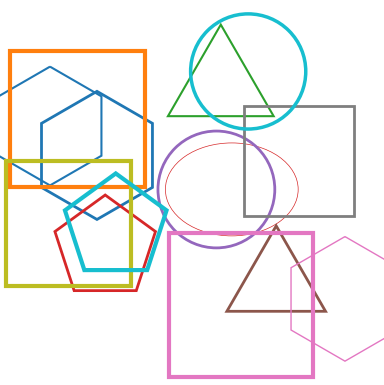[{"shape": "hexagon", "thickness": 2, "radius": 0.83, "center": [0.252, 0.596]}, {"shape": "hexagon", "thickness": 1.5, "radius": 0.77, "center": [0.13, 0.673]}, {"shape": "square", "thickness": 3, "radius": 0.88, "center": [0.201, 0.691]}, {"shape": "triangle", "thickness": 1.5, "radius": 0.79, "center": [0.574, 0.777]}, {"shape": "pentagon", "thickness": 2, "radius": 0.69, "center": [0.273, 0.356]}, {"shape": "oval", "thickness": 0.5, "radius": 0.86, "center": [0.602, 0.508]}, {"shape": "circle", "thickness": 2, "radius": 0.76, "center": [0.562, 0.508]}, {"shape": "triangle", "thickness": 2, "radius": 0.74, "center": [0.717, 0.265]}, {"shape": "hexagon", "thickness": 1, "radius": 0.81, "center": [0.896, 0.224]}, {"shape": "square", "thickness": 3, "radius": 0.93, "center": [0.626, 0.208]}, {"shape": "square", "thickness": 2, "radius": 0.71, "center": [0.777, 0.581]}, {"shape": "square", "thickness": 3, "radius": 0.81, "center": [0.178, 0.421]}, {"shape": "circle", "thickness": 2.5, "radius": 0.75, "center": [0.645, 0.814]}, {"shape": "pentagon", "thickness": 3, "radius": 0.69, "center": [0.301, 0.411]}]